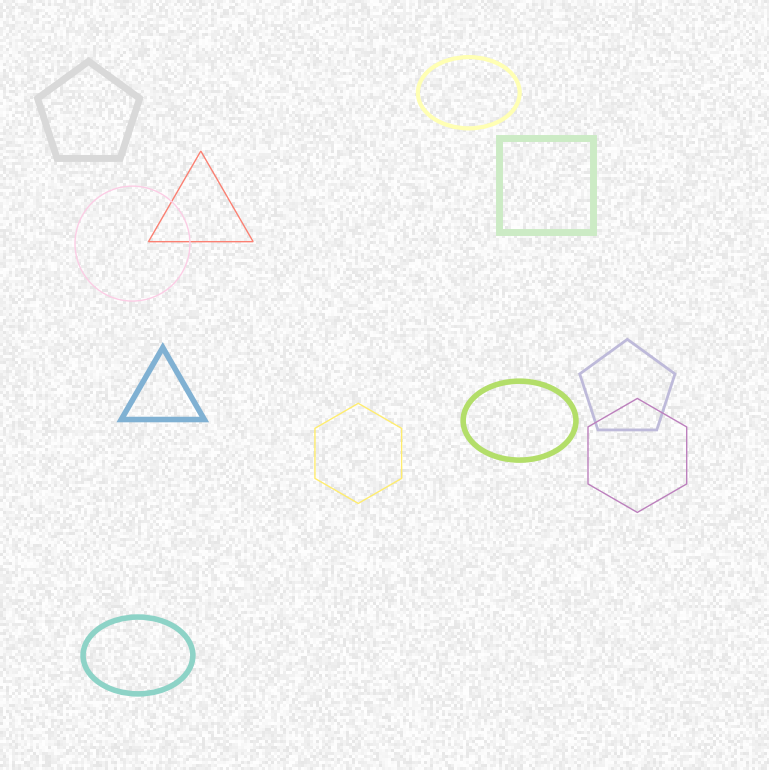[{"shape": "oval", "thickness": 2, "radius": 0.36, "center": [0.179, 0.149]}, {"shape": "oval", "thickness": 1.5, "radius": 0.33, "center": [0.609, 0.88]}, {"shape": "pentagon", "thickness": 1, "radius": 0.33, "center": [0.815, 0.494]}, {"shape": "triangle", "thickness": 0.5, "radius": 0.39, "center": [0.261, 0.725]}, {"shape": "triangle", "thickness": 2, "radius": 0.31, "center": [0.211, 0.486]}, {"shape": "oval", "thickness": 2, "radius": 0.37, "center": [0.675, 0.454]}, {"shape": "circle", "thickness": 0.5, "radius": 0.37, "center": [0.172, 0.684]}, {"shape": "pentagon", "thickness": 2.5, "radius": 0.35, "center": [0.115, 0.851]}, {"shape": "hexagon", "thickness": 0.5, "radius": 0.37, "center": [0.828, 0.409]}, {"shape": "square", "thickness": 2.5, "radius": 0.3, "center": [0.71, 0.76]}, {"shape": "hexagon", "thickness": 0.5, "radius": 0.32, "center": [0.465, 0.411]}]